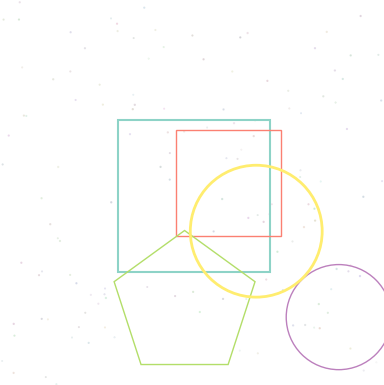[{"shape": "square", "thickness": 1.5, "radius": 0.99, "center": [0.503, 0.492]}, {"shape": "square", "thickness": 1, "radius": 0.68, "center": [0.594, 0.524]}, {"shape": "pentagon", "thickness": 1, "radius": 0.96, "center": [0.479, 0.209]}, {"shape": "circle", "thickness": 1, "radius": 0.68, "center": [0.88, 0.176]}, {"shape": "circle", "thickness": 2, "radius": 0.86, "center": [0.666, 0.4]}]